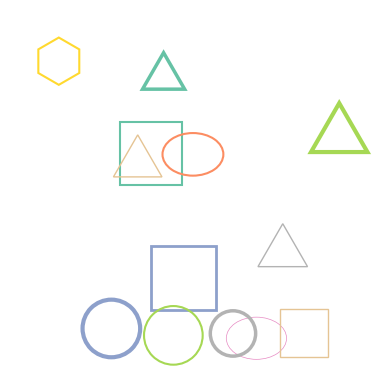[{"shape": "triangle", "thickness": 2.5, "radius": 0.32, "center": [0.425, 0.8]}, {"shape": "square", "thickness": 1.5, "radius": 0.41, "center": [0.392, 0.602]}, {"shape": "oval", "thickness": 1.5, "radius": 0.4, "center": [0.501, 0.599]}, {"shape": "square", "thickness": 2, "radius": 0.42, "center": [0.476, 0.278]}, {"shape": "circle", "thickness": 3, "radius": 0.37, "center": [0.289, 0.147]}, {"shape": "oval", "thickness": 0.5, "radius": 0.39, "center": [0.666, 0.121]}, {"shape": "triangle", "thickness": 3, "radius": 0.42, "center": [0.881, 0.647]}, {"shape": "circle", "thickness": 1.5, "radius": 0.38, "center": [0.45, 0.129]}, {"shape": "hexagon", "thickness": 1.5, "radius": 0.31, "center": [0.153, 0.841]}, {"shape": "triangle", "thickness": 1, "radius": 0.36, "center": [0.358, 0.577]}, {"shape": "square", "thickness": 1, "radius": 0.31, "center": [0.79, 0.135]}, {"shape": "triangle", "thickness": 1, "radius": 0.37, "center": [0.734, 0.345]}, {"shape": "circle", "thickness": 2.5, "radius": 0.29, "center": [0.605, 0.134]}]